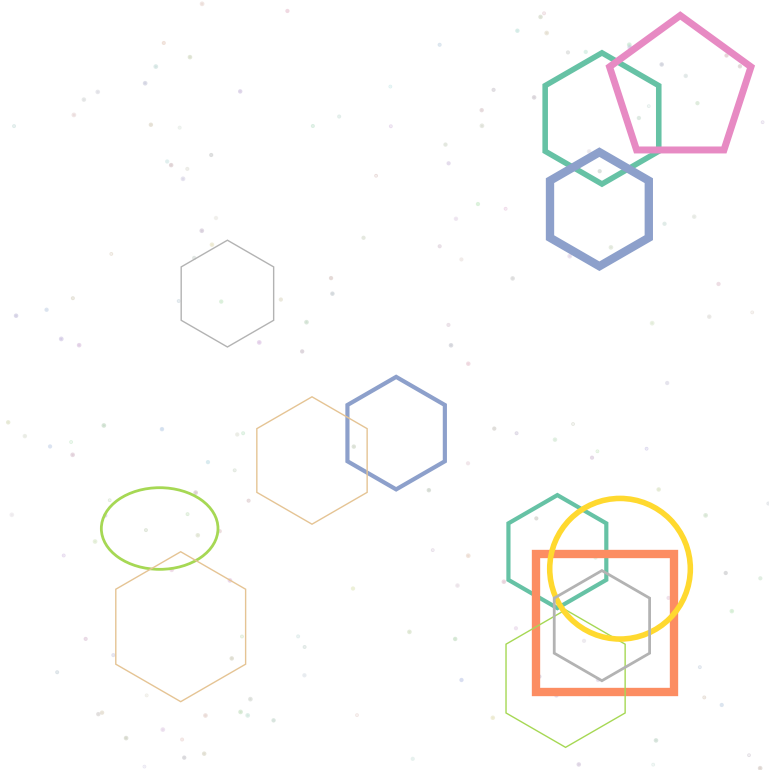[{"shape": "hexagon", "thickness": 2, "radius": 0.43, "center": [0.782, 0.846]}, {"shape": "hexagon", "thickness": 1.5, "radius": 0.37, "center": [0.724, 0.284]}, {"shape": "square", "thickness": 3, "radius": 0.45, "center": [0.786, 0.191]}, {"shape": "hexagon", "thickness": 3, "radius": 0.37, "center": [0.778, 0.728]}, {"shape": "hexagon", "thickness": 1.5, "radius": 0.37, "center": [0.514, 0.437]}, {"shape": "pentagon", "thickness": 2.5, "radius": 0.48, "center": [0.883, 0.883]}, {"shape": "oval", "thickness": 1, "radius": 0.38, "center": [0.207, 0.314]}, {"shape": "hexagon", "thickness": 0.5, "radius": 0.45, "center": [0.735, 0.119]}, {"shape": "circle", "thickness": 2, "radius": 0.46, "center": [0.805, 0.261]}, {"shape": "hexagon", "thickness": 0.5, "radius": 0.41, "center": [0.405, 0.402]}, {"shape": "hexagon", "thickness": 0.5, "radius": 0.49, "center": [0.235, 0.186]}, {"shape": "hexagon", "thickness": 1, "radius": 0.36, "center": [0.782, 0.187]}, {"shape": "hexagon", "thickness": 0.5, "radius": 0.35, "center": [0.295, 0.619]}]